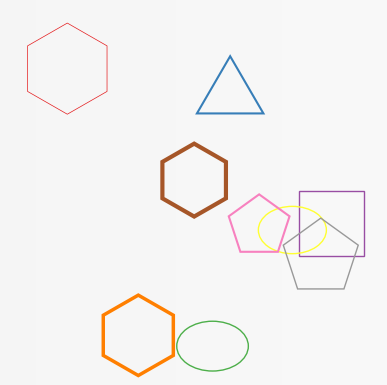[{"shape": "hexagon", "thickness": 0.5, "radius": 0.59, "center": [0.174, 0.822]}, {"shape": "triangle", "thickness": 1.5, "radius": 0.5, "center": [0.594, 0.755]}, {"shape": "oval", "thickness": 1, "radius": 0.46, "center": [0.549, 0.101]}, {"shape": "square", "thickness": 1, "radius": 0.42, "center": [0.855, 0.419]}, {"shape": "hexagon", "thickness": 2.5, "radius": 0.52, "center": [0.357, 0.129]}, {"shape": "oval", "thickness": 1, "radius": 0.44, "center": [0.754, 0.403]}, {"shape": "hexagon", "thickness": 3, "radius": 0.47, "center": [0.501, 0.532]}, {"shape": "pentagon", "thickness": 1.5, "radius": 0.41, "center": [0.669, 0.413]}, {"shape": "pentagon", "thickness": 1, "radius": 0.51, "center": [0.828, 0.332]}]